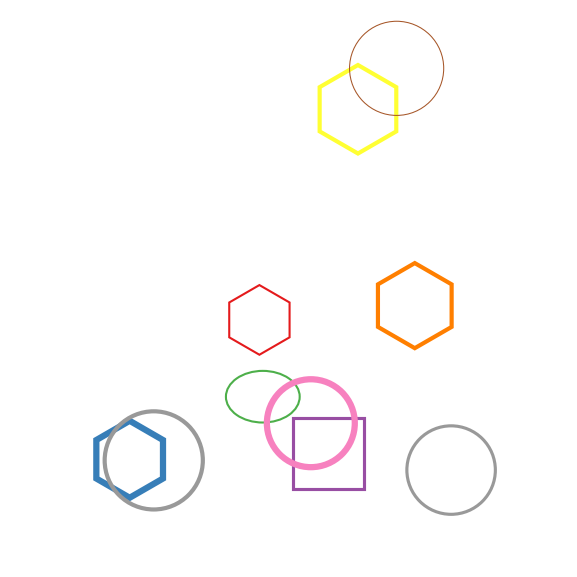[{"shape": "hexagon", "thickness": 1, "radius": 0.3, "center": [0.449, 0.445]}, {"shape": "hexagon", "thickness": 3, "radius": 0.33, "center": [0.225, 0.204]}, {"shape": "oval", "thickness": 1, "radius": 0.32, "center": [0.455, 0.312]}, {"shape": "square", "thickness": 1.5, "radius": 0.31, "center": [0.569, 0.214]}, {"shape": "hexagon", "thickness": 2, "radius": 0.37, "center": [0.718, 0.47]}, {"shape": "hexagon", "thickness": 2, "radius": 0.38, "center": [0.62, 0.81]}, {"shape": "circle", "thickness": 0.5, "radius": 0.41, "center": [0.687, 0.881]}, {"shape": "circle", "thickness": 3, "radius": 0.38, "center": [0.538, 0.266]}, {"shape": "circle", "thickness": 1.5, "radius": 0.38, "center": [0.781, 0.185]}, {"shape": "circle", "thickness": 2, "radius": 0.42, "center": [0.266, 0.202]}]